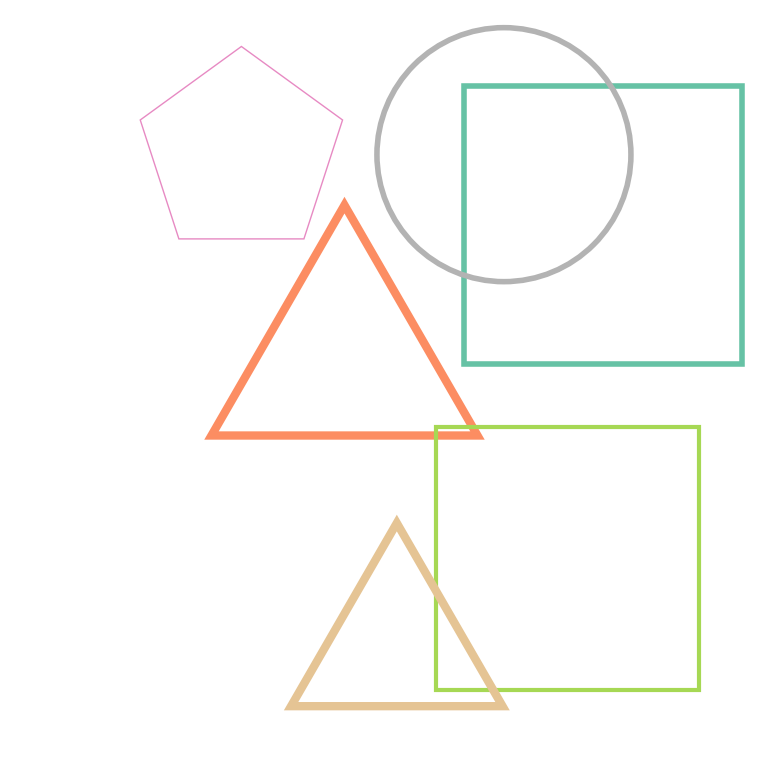[{"shape": "square", "thickness": 2, "radius": 0.9, "center": [0.783, 0.708]}, {"shape": "triangle", "thickness": 3, "radius": 1.0, "center": [0.447, 0.534]}, {"shape": "pentagon", "thickness": 0.5, "radius": 0.69, "center": [0.314, 0.801]}, {"shape": "square", "thickness": 1.5, "radius": 0.85, "center": [0.737, 0.274]}, {"shape": "triangle", "thickness": 3, "radius": 0.79, "center": [0.515, 0.162]}, {"shape": "circle", "thickness": 2, "radius": 0.82, "center": [0.654, 0.799]}]